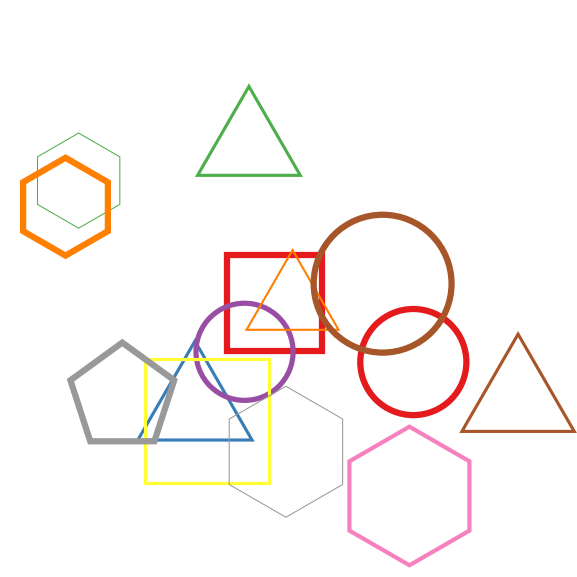[{"shape": "circle", "thickness": 3, "radius": 0.46, "center": [0.716, 0.372]}, {"shape": "square", "thickness": 3, "radius": 0.41, "center": [0.475, 0.474]}, {"shape": "triangle", "thickness": 1.5, "radius": 0.57, "center": [0.338, 0.294]}, {"shape": "triangle", "thickness": 1.5, "radius": 0.51, "center": [0.431, 0.747]}, {"shape": "hexagon", "thickness": 0.5, "radius": 0.41, "center": [0.136, 0.686]}, {"shape": "circle", "thickness": 2.5, "radius": 0.42, "center": [0.423, 0.39]}, {"shape": "triangle", "thickness": 1, "radius": 0.46, "center": [0.507, 0.474]}, {"shape": "hexagon", "thickness": 3, "radius": 0.42, "center": [0.113, 0.641]}, {"shape": "square", "thickness": 1.5, "radius": 0.54, "center": [0.358, 0.27]}, {"shape": "circle", "thickness": 3, "radius": 0.6, "center": [0.663, 0.508]}, {"shape": "triangle", "thickness": 1.5, "radius": 0.56, "center": [0.897, 0.308]}, {"shape": "hexagon", "thickness": 2, "radius": 0.6, "center": [0.709, 0.14]}, {"shape": "hexagon", "thickness": 0.5, "radius": 0.57, "center": [0.495, 0.217]}, {"shape": "pentagon", "thickness": 3, "radius": 0.47, "center": [0.212, 0.311]}]